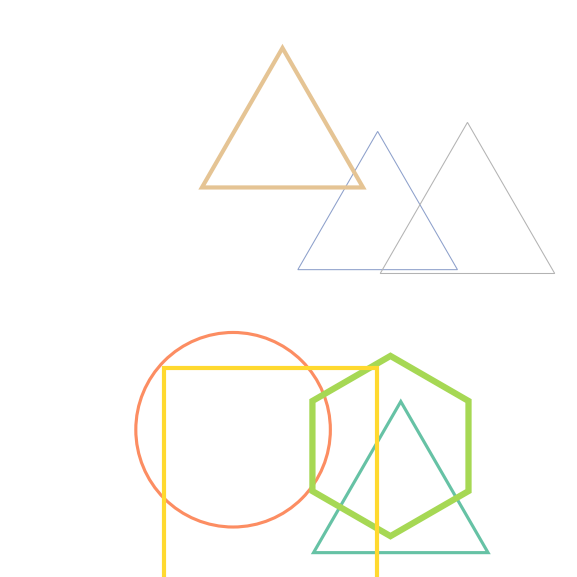[{"shape": "triangle", "thickness": 1.5, "radius": 0.87, "center": [0.694, 0.129]}, {"shape": "circle", "thickness": 1.5, "radius": 0.84, "center": [0.404, 0.255]}, {"shape": "triangle", "thickness": 0.5, "radius": 0.8, "center": [0.654, 0.612]}, {"shape": "hexagon", "thickness": 3, "radius": 0.78, "center": [0.676, 0.227]}, {"shape": "square", "thickness": 2, "radius": 0.92, "center": [0.468, 0.177]}, {"shape": "triangle", "thickness": 2, "radius": 0.81, "center": [0.489, 0.755]}, {"shape": "triangle", "thickness": 0.5, "radius": 0.87, "center": [0.809, 0.613]}]